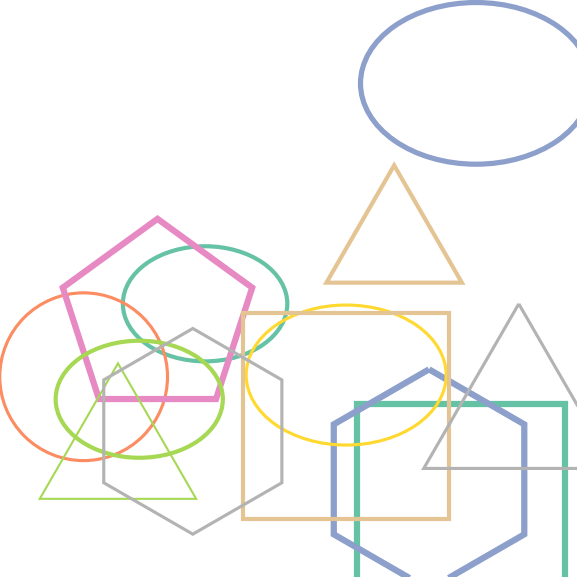[{"shape": "oval", "thickness": 2, "radius": 0.71, "center": [0.355, 0.473]}, {"shape": "square", "thickness": 3, "radius": 0.9, "center": [0.798, 0.12]}, {"shape": "circle", "thickness": 1.5, "radius": 0.73, "center": [0.145, 0.347]}, {"shape": "hexagon", "thickness": 3, "radius": 0.95, "center": [0.743, 0.169]}, {"shape": "oval", "thickness": 2.5, "radius": 1.0, "center": [0.824, 0.855]}, {"shape": "pentagon", "thickness": 3, "radius": 0.86, "center": [0.273, 0.448]}, {"shape": "triangle", "thickness": 1, "radius": 0.78, "center": [0.204, 0.214]}, {"shape": "oval", "thickness": 2, "radius": 0.72, "center": [0.241, 0.308]}, {"shape": "oval", "thickness": 1.5, "radius": 0.87, "center": [0.599, 0.35]}, {"shape": "square", "thickness": 2, "radius": 0.89, "center": [0.599, 0.279]}, {"shape": "triangle", "thickness": 2, "radius": 0.68, "center": [0.683, 0.577]}, {"shape": "hexagon", "thickness": 1.5, "radius": 0.89, "center": [0.334, 0.252]}, {"shape": "triangle", "thickness": 1.5, "radius": 0.95, "center": [0.898, 0.283]}]